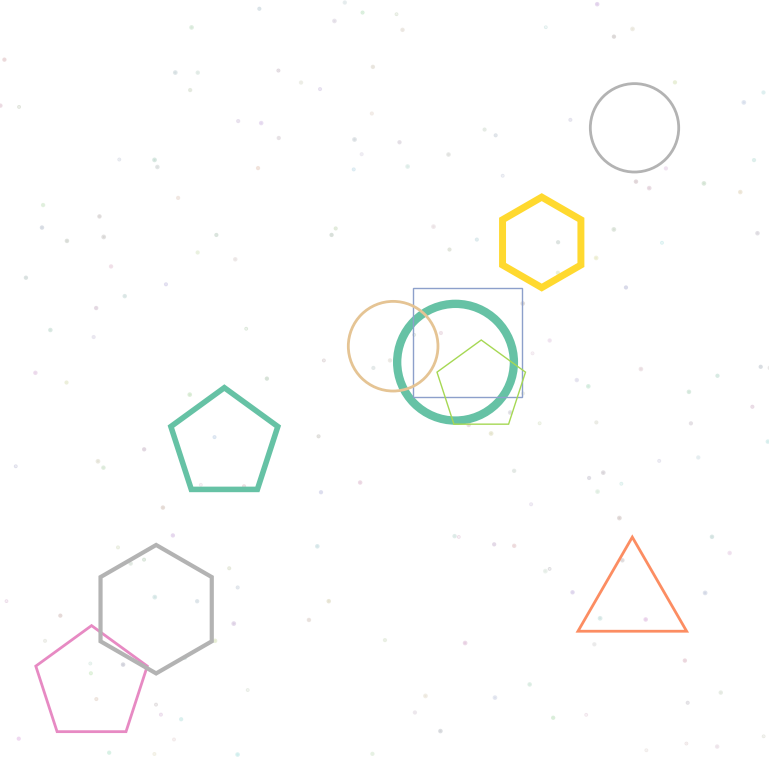[{"shape": "circle", "thickness": 3, "radius": 0.38, "center": [0.592, 0.53]}, {"shape": "pentagon", "thickness": 2, "radius": 0.37, "center": [0.291, 0.423]}, {"shape": "triangle", "thickness": 1, "radius": 0.41, "center": [0.821, 0.221]}, {"shape": "square", "thickness": 0.5, "radius": 0.35, "center": [0.607, 0.556]}, {"shape": "pentagon", "thickness": 1, "radius": 0.38, "center": [0.119, 0.111]}, {"shape": "pentagon", "thickness": 0.5, "radius": 0.3, "center": [0.625, 0.498]}, {"shape": "hexagon", "thickness": 2.5, "radius": 0.29, "center": [0.704, 0.685]}, {"shape": "circle", "thickness": 1, "radius": 0.29, "center": [0.511, 0.55]}, {"shape": "hexagon", "thickness": 1.5, "radius": 0.42, "center": [0.203, 0.209]}, {"shape": "circle", "thickness": 1, "radius": 0.29, "center": [0.824, 0.834]}]